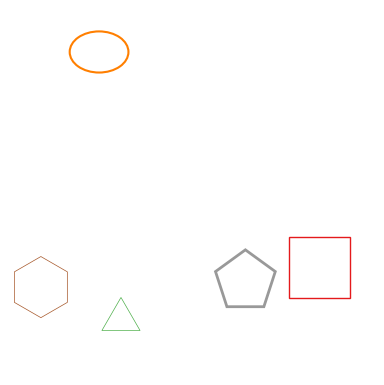[{"shape": "square", "thickness": 1, "radius": 0.39, "center": [0.83, 0.306]}, {"shape": "triangle", "thickness": 0.5, "radius": 0.29, "center": [0.314, 0.17]}, {"shape": "oval", "thickness": 1.5, "radius": 0.38, "center": [0.257, 0.865]}, {"shape": "hexagon", "thickness": 0.5, "radius": 0.4, "center": [0.106, 0.254]}, {"shape": "pentagon", "thickness": 2, "radius": 0.41, "center": [0.637, 0.269]}]